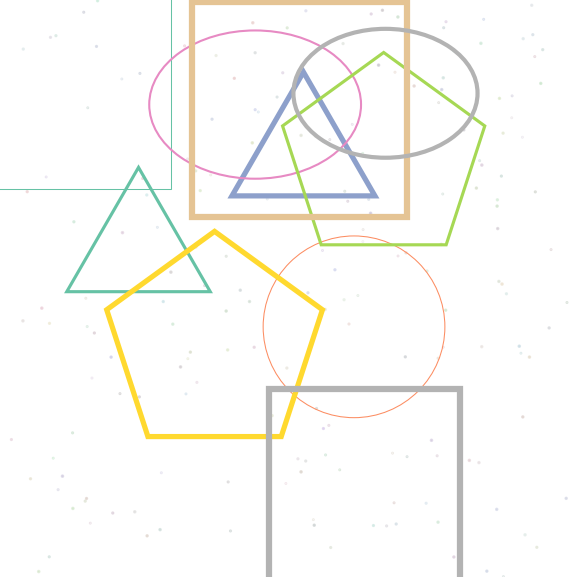[{"shape": "triangle", "thickness": 1.5, "radius": 0.72, "center": [0.24, 0.566]}, {"shape": "square", "thickness": 0.5, "radius": 0.88, "center": [0.12, 0.848]}, {"shape": "circle", "thickness": 0.5, "radius": 0.79, "center": [0.613, 0.433]}, {"shape": "triangle", "thickness": 2.5, "radius": 0.71, "center": [0.525, 0.731]}, {"shape": "oval", "thickness": 1, "radius": 0.92, "center": [0.442, 0.818]}, {"shape": "pentagon", "thickness": 1.5, "radius": 0.92, "center": [0.664, 0.724]}, {"shape": "pentagon", "thickness": 2.5, "radius": 0.98, "center": [0.372, 0.402]}, {"shape": "square", "thickness": 3, "radius": 0.93, "center": [0.518, 0.81]}, {"shape": "square", "thickness": 3, "radius": 0.83, "center": [0.632, 0.161]}, {"shape": "oval", "thickness": 2, "radius": 0.8, "center": [0.668, 0.838]}]